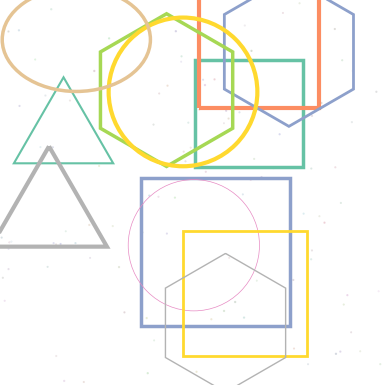[{"shape": "triangle", "thickness": 1.5, "radius": 0.74, "center": [0.165, 0.65]}, {"shape": "square", "thickness": 2.5, "radius": 0.7, "center": [0.647, 0.706]}, {"shape": "square", "thickness": 3, "radius": 0.78, "center": [0.672, 0.876]}, {"shape": "hexagon", "thickness": 2, "radius": 0.97, "center": [0.75, 0.865]}, {"shape": "square", "thickness": 2.5, "radius": 0.97, "center": [0.56, 0.345]}, {"shape": "circle", "thickness": 0.5, "radius": 0.85, "center": [0.503, 0.363]}, {"shape": "hexagon", "thickness": 2.5, "radius": 0.99, "center": [0.433, 0.766]}, {"shape": "square", "thickness": 2, "radius": 0.81, "center": [0.636, 0.238]}, {"shape": "circle", "thickness": 3, "radius": 0.97, "center": [0.475, 0.761]}, {"shape": "oval", "thickness": 2.5, "radius": 0.96, "center": [0.198, 0.897]}, {"shape": "hexagon", "thickness": 1, "radius": 0.9, "center": [0.586, 0.162]}, {"shape": "triangle", "thickness": 3, "radius": 0.87, "center": [0.127, 0.446]}]